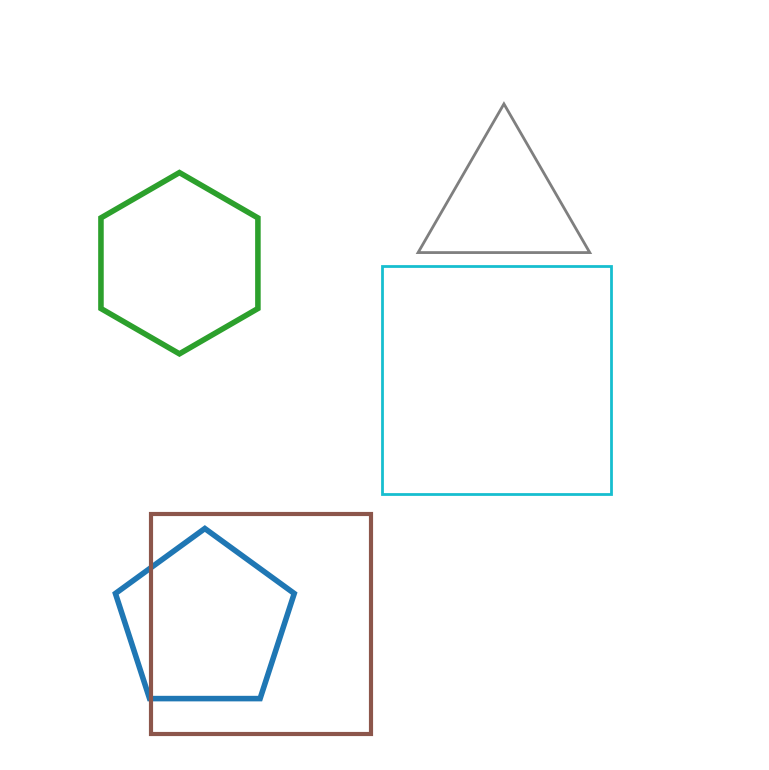[{"shape": "pentagon", "thickness": 2, "radius": 0.61, "center": [0.266, 0.192]}, {"shape": "hexagon", "thickness": 2, "radius": 0.59, "center": [0.233, 0.658]}, {"shape": "square", "thickness": 1.5, "radius": 0.72, "center": [0.339, 0.19]}, {"shape": "triangle", "thickness": 1, "radius": 0.64, "center": [0.654, 0.736]}, {"shape": "square", "thickness": 1, "radius": 0.74, "center": [0.645, 0.507]}]